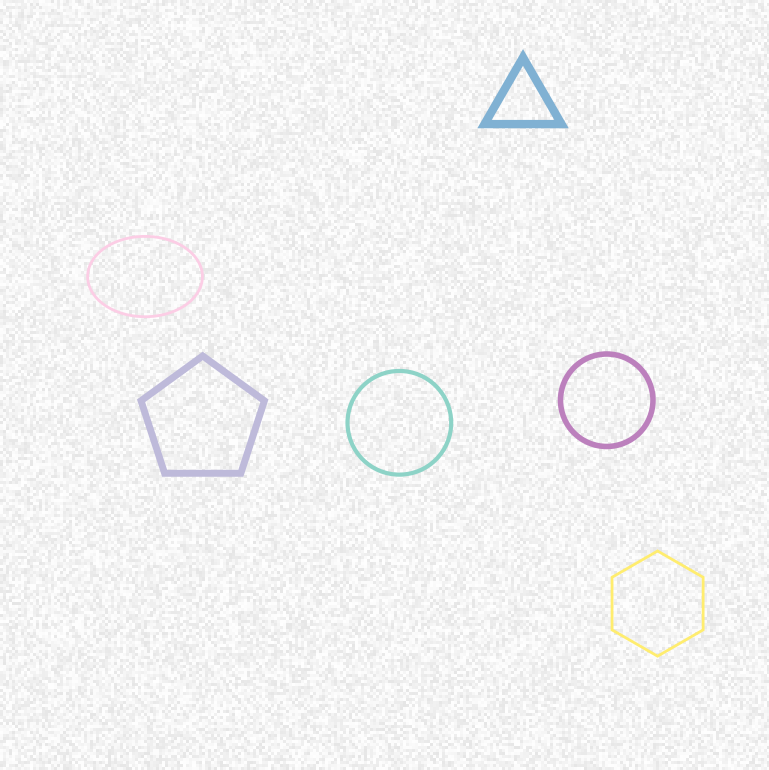[{"shape": "circle", "thickness": 1.5, "radius": 0.34, "center": [0.519, 0.451]}, {"shape": "pentagon", "thickness": 2.5, "radius": 0.42, "center": [0.263, 0.453]}, {"shape": "triangle", "thickness": 3, "radius": 0.29, "center": [0.679, 0.868]}, {"shape": "oval", "thickness": 1, "radius": 0.37, "center": [0.188, 0.641]}, {"shape": "circle", "thickness": 2, "radius": 0.3, "center": [0.788, 0.48]}, {"shape": "hexagon", "thickness": 1, "radius": 0.34, "center": [0.854, 0.216]}]